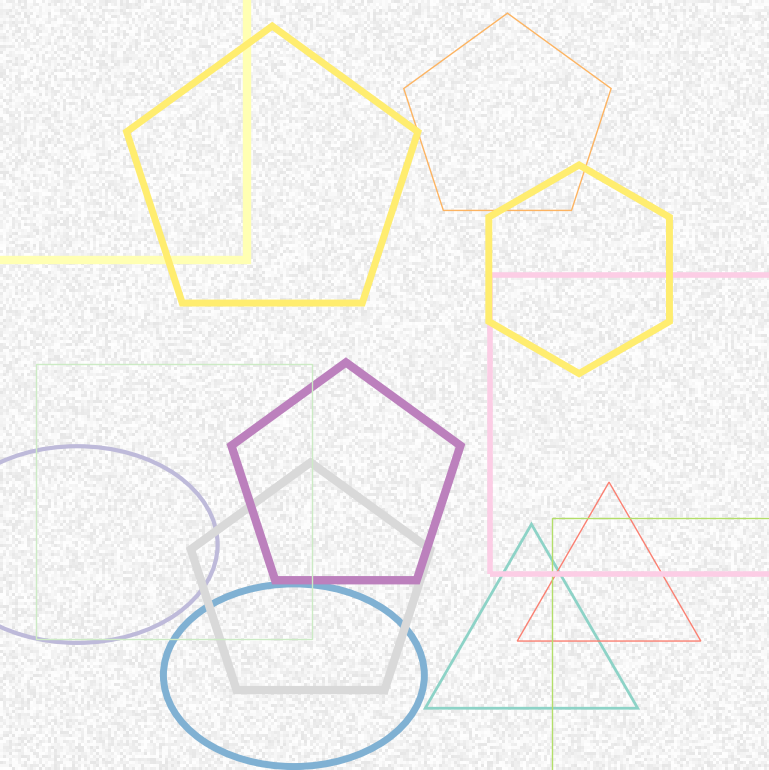[{"shape": "triangle", "thickness": 1, "radius": 0.8, "center": [0.69, 0.16]}, {"shape": "square", "thickness": 3, "radius": 0.94, "center": [0.133, 0.851]}, {"shape": "oval", "thickness": 1.5, "radius": 0.91, "center": [0.1, 0.293]}, {"shape": "triangle", "thickness": 0.5, "radius": 0.69, "center": [0.791, 0.236]}, {"shape": "oval", "thickness": 2.5, "radius": 0.85, "center": [0.382, 0.123]}, {"shape": "pentagon", "thickness": 0.5, "radius": 0.71, "center": [0.659, 0.841]}, {"shape": "square", "thickness": 0.5, "radius": 0.83, "center": [0.882, 0.161]}, {"shape": "square", "thickness": 2, "radius": 0.97, "center": [0.831, 0.449]}, {"shape": "pentagon", "thickness": 3, "radius": 0.82, "center": [0.403, 0.236]}, {"shape": "pentagon", "thickness": 3, "radius": 0.78, "center": [0.449, 0.373]}, {"shape": "square", "thickness": 0.5, "radius": 0.9, "center": [0.226, 0.349]}, {"shape": "pentagon", "thickness": 2.5, "radius": 0.99, "center": [0.354, 0.767]}, {"shape": "hexagon", "thickness": 2.5, "radius": 0.68, "center": [0.752, 0.65]}]